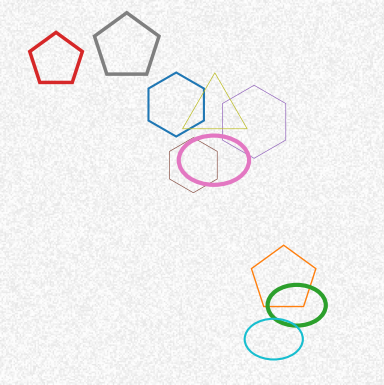[{"shape": "hexagon", "thickness": 1.5, "radius": 0.42, "center": [0.458, 0.728]}, {"shape": "pentagon", "thickness": 1, "radius": 0.44, "center": [0.737, 0.275]}, {"shape": "oval", "thickness": 3, "radius": 0.38, "center": [0.771, 0.207]}, {"shape": "pentagon", "thickness": 2.5, "radius": 0.36, "center": [0.146, 0.844]}, {"shape": "hexagon", "thickness": 0.5, "radius": 0.47, "center": [0.66, 0.684]}, {"shape": "hexagon", "thickness": 0.5, "radius": 0.36, "center": [0.502, 0.571]}, {"shape": "oval", "thickness": 3, "radius": 0.46, "center": [0.556, 0.584]}, {"shape": "pentagon", "thickness": 2.5, "radius": 0.44, "center": [0.329, 0.879]}, {"shape": "triangle", "thickness": 0.5, "radius": 0.48, "center": [0.558, 0.714]}, {"shape": "oval", "thickness": 1.5, "radius": 0.38, "center": [0.711, 0.119]}]